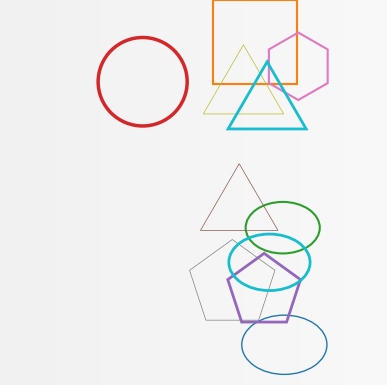[{"shape": "oval", "thickness": 1, "radius": 0.55, "center": [0.734, 0.104]}, {"shape": "square", "thickness": 1.5, "radius": 0.54, "center": [0.659, 0.891]}, {"shape": "oval", "thickness": 1.5, "radius": 0.48, "center": [0.73, 0.409]}, {"shape": "circle", "thickness": 2.5, "radius": 0.57, "center": [0.368, 0.788]}, {"shape": "pentagon", "thickness": 2, "radius": 0.49, "center": [0.682, 0.243]}, {"shape": "triangle", "thickness": 0.5, "radius": 0.58, "center": [0.617, 0.459]}, {"shape": "hexagon", "thickness": 1.5, "radius": 0.44, "center": [0.77, 0.828]}, {"shape": "pentagon", "thickness": 0.5, "radius": 0.58, "center": [0.599, 0.262]}, {"shape": "triangle", "thickness": 0.5, "radius": 0.6, "center": [0.628, 0.764]}, {"shape": "oval", "thickness": 2, "radius": 0.52, "center": [0.695, 0.319]}, {"shape": "triangle", "thickness": 2, "radius": 0.58, "center": [0.689, 0.723]}]